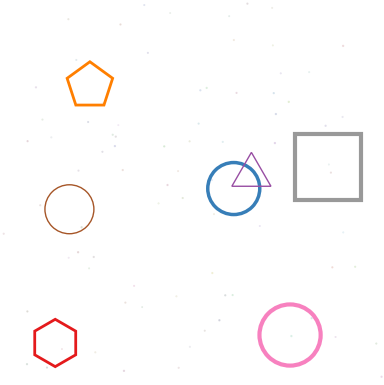[{"shape": "hexagon", "thickness": 2, "radius": 0.31, "center": [0.143, 0.109]}, {"shape": "circle", "thickness": 2.5, "radius": 0.34, "center": [0.607, 0.51]}, {"shape": "triangle", "thickness": 1, "radius": 0.29, "center": [0.653, 0.546]}, {"shape": "pentagon", "thickness": 2, "radius": 0.31, "center": [0.233, 0.777]}, {"shape": "circle", "thickness": 1, "radius": 0.32, "center": [0.18, 0.456]}, {"shape": "circle", "thickness": 3, "radius": 0.4, "center": [0.753, 0.13]}, {"shape": "square", "thickness": 3, "radius": 0.43, "center": [0.852, 0.566]}]